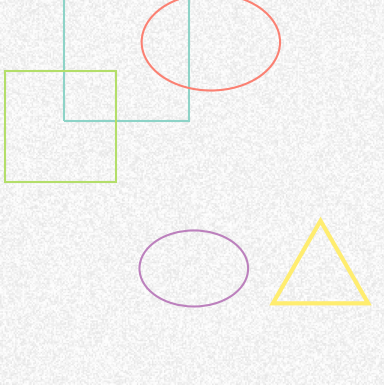[{"shape": "square", "thickness": 1.5, "radius": 0.81, "center": [0.329, 0.849]}, {"shape": "oval", "thickness": 1.5, "radius": 0.9, "center": [0.548, 0.891]}, {"shape": "square", "thickness": 1.5, "radius": 0.72, "center": [0.156, 0.672]}, {"shape": "oval", "thickness": 1.5, "radius": 0.71, "center": [0.503, 0.303]}, {"shape": "triangle", "thickness": 3, "radius": 0.71, "center": [0.833, 0.284]}]